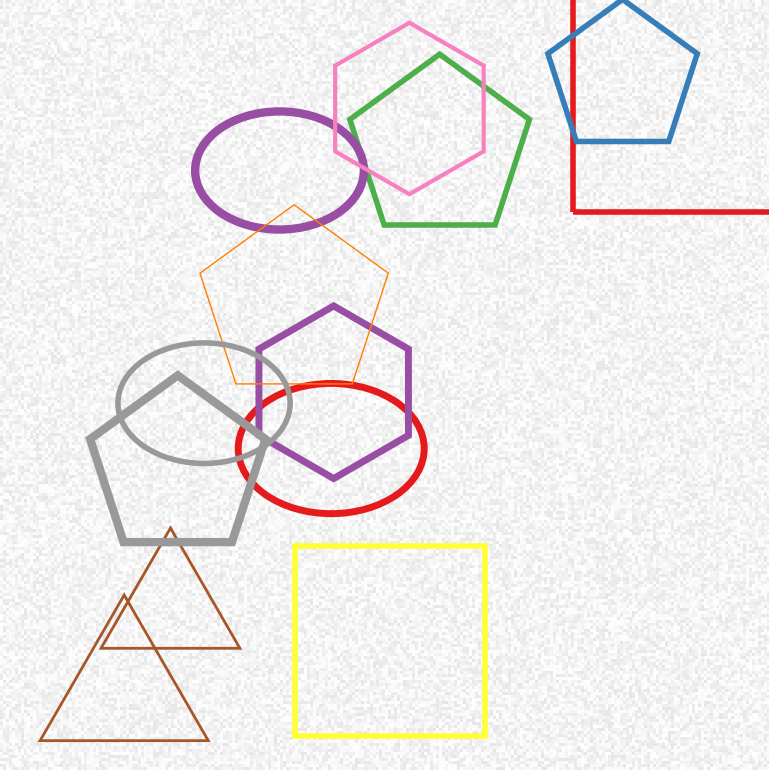[{"shape": "square", "thickness": 2, "radius": 0.74, "center": [0.892, 0.872]}, {"shape": "oval", "thickness": 2.5, "radius": 0.6, "center": [0.43, 0.417]}, {"shape": "pentagon", "thickness": 2, "radius": 0.51, "center": [0.809, 0.899]}, {"shape": "pentagon", "thickness": 2, "radius": 0.61, "center": [0.571, 0.807]}, {"shape": "hexagon", "thickness": 2.5, "radius": 0.56, "center": [0.433, 0.491]}, {"shape": "oval", "thickness": 3, "radius": 0.55, "center": [0.363, 0.779]}, {"shape": "pentagon", "thickness": 0.5, "radius": 0.64, "center": [0.382, 0.605]}, {"shape": "square", "thickness": 2, "radius": 0.62, "center": [0.507, 0.168]}, {"shape": "triangle", "thickness": 1, "radius": 0.52, "center": [0.221, 0.21]}, {"shape": "triangle", "thickness": 1, "radius": 0.63, "center": [0.161, 0.101]}, {"shape": "hexagon", "thickness": 1.5, "radius": 0.56, "center": [0.532, 0.859]}, {"shape": "pentagon", "thickness": 3, "radius": 0.6, "center": [0.231, 0.393]}, {"shape": "oval", "thickness": 2, "radius": 0.56, "center": [0.265, 0.476]}]